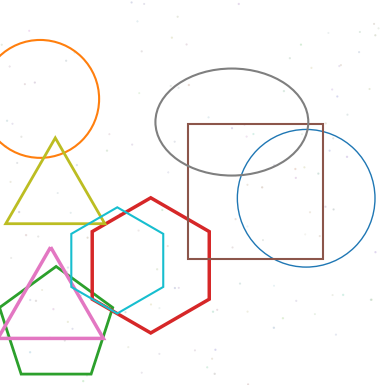[{"shape": "circle", "thickness": 1, "radius": 0.89, "center": [0.795, 0.485]}, {"shape": "circle", "thickness": 1.5, "radius": 0.77, "center": [0.104, 0.743]}, {"shape": "pentagon", "thickness": 2, "radius": 0.77, "center": [0.146, 0.153]}, {"shape": "hexagon", "thickness": 2.5, "radius": 0.88, "center": [0.392, 0.311]}, {"shape": "square", "thickness": 1.5, "radius": 0.87, "center": [0.664, 0.502]}, {"shape": "triangle", "thickness": 2.5, "radius": 0.79, "center": [0.132, 0.2]}, {"shape": "oval", "thickness": 1.5, "radius": 0.99, "center": [0.602, 0.683]}, {"shape": "triangle", "thickness": 2, "radius": 0.74, "center": [0.144, 0.493]}, {"shape": "hexagon", "thickness": 1.5, "radius": 0.69, "center": [0.305, 0.324]}]